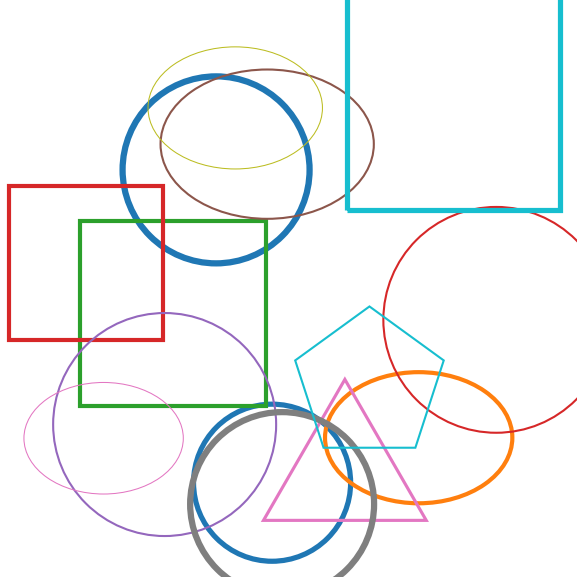[{"shape": "circle", "thickness": 2.5, "radius": 0.68, "center": [0.471, 0.163]}, {"shape": "circle", "thickness": 3, "radius": 0.81, "center": [0.374, 0.705]}, {"shape": "oval", "thickness": 2, "radius": 0.81, "center": [0.725, 0.241]}, {"shape": "square", "thickness": 2, "radius": 0.8, "center": [0.3, 0.456]}, {"shape": "circle", "thickness": 1, "radius": 0.98, "center": [0.859, 0.445]}, {"shape": "square", "thickness": 2, "radius": 0.67, "center": [0.149, 0.544]}, {"shape": "circle", "thickness": 1, "radius": 0.97, "center": [0.285, 0.264]}, {"shape": "oval", "thickness": 1, "radius": 0.92, "center": [0.463, 0.749]}, {"shape": "triangle", "thickness": 1.5, "radius": 0.81, "center": [0.597, 0.179]}, {"shape": "oval", "thickness": 0.5, "radius": 0.69, "center": [0.179, 0.24]}, {"shape": "circle", "thickness": 3, "radius": 0.8, "center": [0.489, 0.126]}, {"shape": "oval", "thickness": 0.5, "radius": 0.76, "center": [0.407, 0.812]}, {"shape": "pentagon", "thickness": 1, "radius": 0.68, "center": [0.64, 0.333]}, {"shape": "square", "thickness": 2.5, "radius": 0.92, "center": [0.785, 0.821]}]